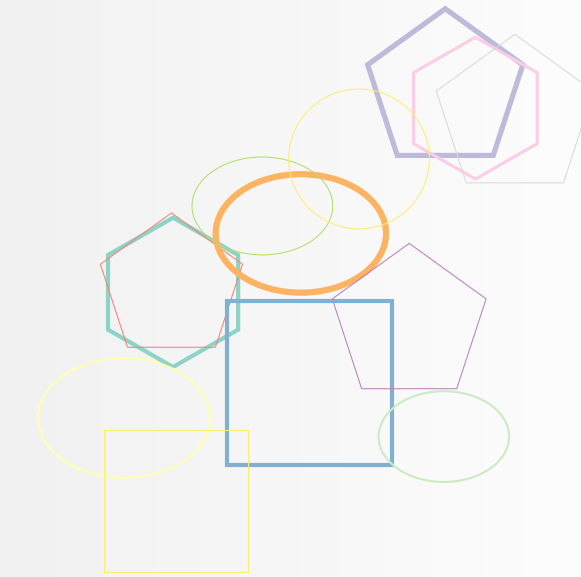[{"shape": "hexagon", "thickness": 2, "radius": 0.65, "center": [0.298, 0.493]}, {"shape": "oval", "thickness": 1, "radius": 0.74, "center": [0.213, 0.275]}, {"shape": "pentagon", "thickness": 2.5, "radius": 0.7, "center": [0.766, 0.844]}, {"shape": "pentagon", "thickness": 0.5, "radius": 0.64, "center": [0.295, 0.502]}, {"shape": "square", "thickness": 2, "radius": 0.71, "center": [0.533, 0.335]}, {"shape": "oval", "thickness": 3, "radius": 0.73, "center": [0.518, 0.595]}, {"shape": "oval", "thickness": 0.5, "radius": 0.61, "center": [0.451, 0.643]}, {"shape": "hexagon", "thickness": 1.5, "radius": 0.61, "center": [0.818, 0.812]}, {"shape": "pentagon", "thickness": 0.5, "radius": 0.71, "center": [0.886, 0.798]}, {"shape": "pentagon", "thickness": 0.5, "radius": 0.7, "center": [0.704, 0.439]}, {"shape": "oval", "thickness": 1, "radius": 0.56, "center": [0.764, 0.243]}, {"shape": "circle", "thickness": 0.5, "radius": 0.61, "center": [0.618, 0.724]}, {"shape": "square", "thickness": 0.5, "radius": 0.62, "center": [0.303, 0.132]}]